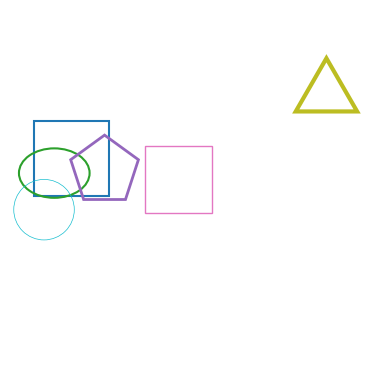[{"shape": "square", "thickness": 1.5, "radius": 0.48, "center": [0.185, 0.588]}, {"shape": "oval", "thickness": 1.5, "radius": 0.46, "center": [0.141, 0.55]}, {"shape": "pentagon", "thickness": 2, "radius": 0.46, "center": [0.272, 0.557]}, {"shape": "square", "thickness": 1, "radius": 0.44, "center": [0.464, 0.534]}, {"shape": "triangle", "thickness": 3, "radius": 0.46, "center": [0.848, 0.757]}, {"shape": "circle", "thickness": 0.5, "radius": 0.39, "center": [0.114, 0.455]}]